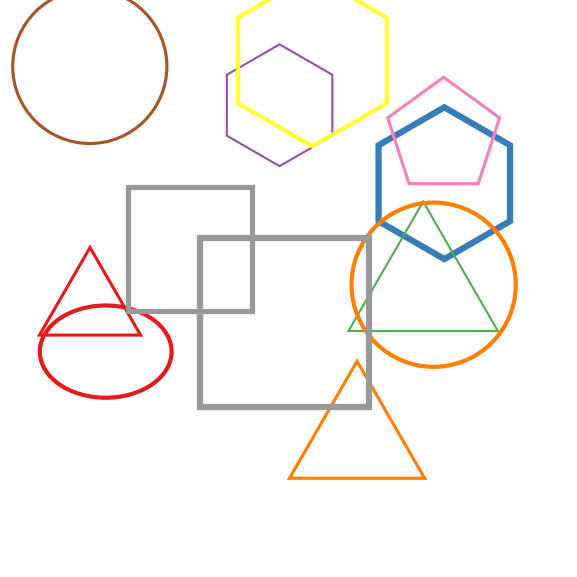[{"shape": "triangle", "thickness": 1.5, "radius": 0.51, "center": [0.156, 0.469]}, {"shape": "oval", "thickness": 2, "radius": 0.57, "center": [0.183, 0.39]}, {"shape": "hexagon", "thickness": 3, "radius": 0.66, "center": [0.769, 0.682]}, {"shape": "triangle", "thickness": 1, "radius": 0.75, "center": [0.733, 0.501]}, {"shape": "hexagon", "thickness": 1, "radius": 0.53, "center": [0.484, 0.817]}, {"shape": "triangle", "thickness": 1.5, "radius": 0.68, "center": [0.618, 0.239]}, {"shape": "circle", "thickness": 2, "radius": 0.71, "center": [0.751, 0.506]}, {"shape": "hexagon", "thickness": 2, "radius": 0.74, "center": [0.541, 0.895]}, {"shape": "circle", "thickness": 1.5, "radius": 0.67, "center": [0.155, 0.884]}, {"shape": "pentagon", "thickness": 1.5, "radius": 0.51, "center": [0.768, 0.764]}, {"shape": "square", "thickness": 3, "radius": 0.73, "center": [0.493, 0.441]}, {"shape": "square", "thickness": 2.5, "radius": 0.54, "center": [0.33, 0.568]}]